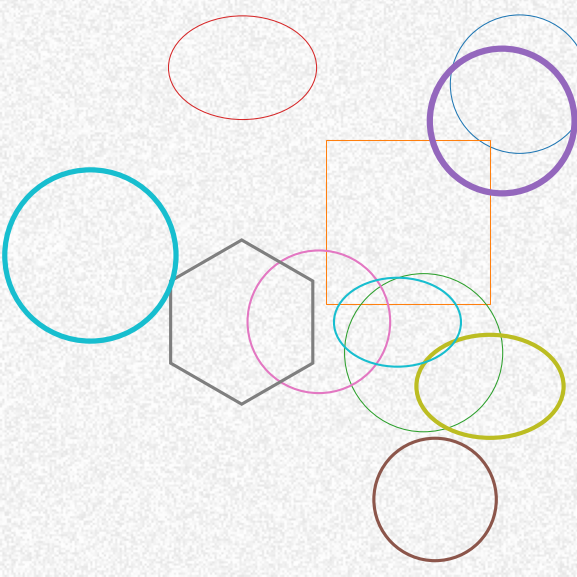[{"shape": "circle", "thickness": 0.5, "radius": 0.6, "center": [0.9, 0.853]}, {"shape": "square", "thickness": 0.5, "radius": 0.71, "center": [0.706, 0.615]}, {"shape": "circle", "thickness": 0.5, "radius": 0.68, "center": [0.734, 0.388]}, {"shape": "oval", "thickness": 0.5, "radius": 0.64, "center": [0.42, 0.882]}, {"shape": "circle", "thickness": 3, "radius": 0.63, "center": [0.87, 0.79]}, {"shape": "circle", "thickness": 1.5, "radius": 0.53, "center": [0.753, 0.134]}, {"shape": "circle", "thickness": 1, "radius": 0.62, "center": [0.552, 0.442]}, {"shape": "hexagon", "thickness": 1.5, "radius": 0.71, "center": [0.419, 0.441]}, {"shape": "oval", "thickness": 2, "radius": 0.64, "center": [0.848, 0.33]}, {"shape": "circle", "thickness": 2.5, "radius": 0.74, "center": [0.157, 0.557]}, {"shape": "oval", "thickness": 1, "radius": 0.55, "center": [0.688, 0.441]}]